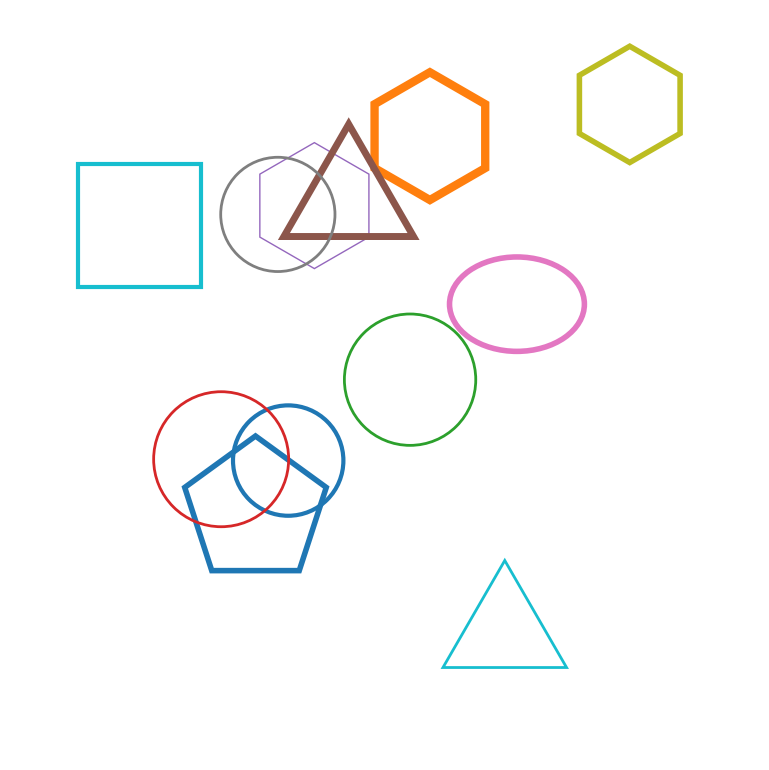[{"shape": "pentagon", "thickness": 2, "radius": 0.48, "center": [0.332, 0.337]}, {"shape": "circle", "thickness": 1.5, "radius": 0.36, "center": [0.374, 0.402]}, {"shape": "hexagon", "thickness": 3, "radius": 0.41, "center": [0.558, 0.823]}, {"shape": "circle", "thickness": 1, "radius": 0.43, "center": [0.533, 0.507]}, {"shape": "circle", "thickness": 1, "radius": 0.44, "center": [0.287, 0.404]}, {"shape": "hexagon", "thickness": 0.5, "radius": 0.41, "center": [0.408, 0.733]}, {"shape": "triangle", "thickness": 2.5, "radius": 0.49, "center": [0.453, 0.741]}, {"shape": "oval", "thickness": 2, "radius": 0.44, "center": [0.671, 0.605]}, {"shape": "circle", "thickness": 1, "radius": 0.37, "center": [0.361, 0.722]}, {"shape": "hexagon", "thickness": 2, "radius": 0.38, "center": [0.818, 0.864]}, {"shape": "triangle", "thickness": 1, "radius": 0.46, "center": [0.656, 0.179]}, {"shape": "square", "thickness": 1.5, "radius": 0.4, "center": [0.181, 0.707]}]